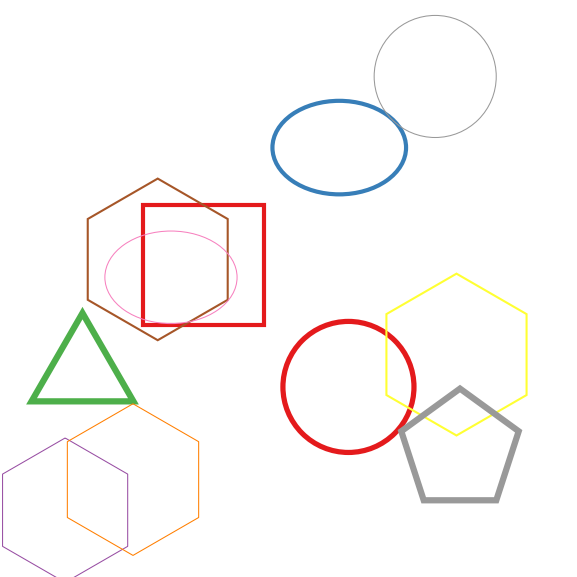[{"shape": "square", "thickness": 2, "radius": 0.52, "center": [0.352, 0.54]}, {"shape": "circle", "thickness": 2.5, "radius": 0.57, "center": [0.603, 0.329]}, {"shape": "oval", "thickness": 2, "radius": 0.58, "center": [0.587, 0.744]}, {"shape": "triangle", "thickness": 3, "radius": 0.51, "center": [0.143, 0.355]}, {"shape": "hexagon", "thickness": 0.5, "radius": 0.63, "center": [0.113, 0.116]}, {"shape": "hexagon", "thickness": 0.5, "radius": 0.66, "center": [0.23, 0.169]}, {"shape": "hexagon", "thickness": 1, "radius": 0.7, "center": [0.79, 0.385]}, {"shape": "hexagon", "thickness": 1, "radius": 0.7, "center": [0.273, 0.55]}, {"shape": "oval", "thickness": 0.5, "radius": 0.57, "center": [0.296, 0.519]}, {"shape": "pentagon", "thickness": 3, "radius": 0.53, "center": [0.797, 0.219]}, {"shape": "circle", "thickness": 0.5, "radius": 0.53, "center": [0.754, 0.867]}]